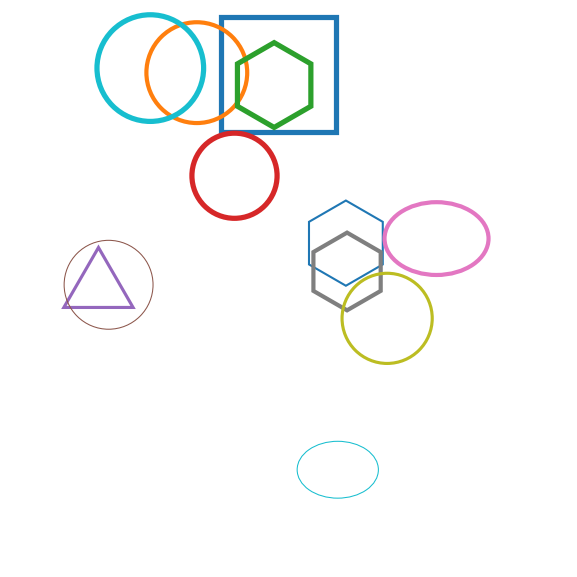[{"shape": "hexagon", "thickness": 1, "radius": 0.37, "center": [0.599, 0.578]}, {"shape": "square", "thickness": 2.5, "radius": 0.5, "center": [0.483, 0.871]}, {"shape": "circle", "thickness": 2, "radius": 0.44, "center": [0.341, 0.873]}, {"shape": "hexagon", "thickness": 2.5, "radius": 0.37, "center": [0.475, 0.852]}, {"shape": "circle", "thickness": 2.5, "radius": 0.37, "center": [0.406, 0.695]}, {"shape": "triangle", "thickness": 1.5, "radius": 0.35, "center": [0.171, 0.501]}, {"shape": "circle", "thickness": 0.5, "radius": 0.38, "center": [0.188, 0.506]}, {"shape": "oval", "thickness": 2, "radius": 0.45, "center": [0.756, 0.586]}, {"shape": "hexagon", "thickness": 2, "radius": 0.34, "center": [0.601, 0.529]}, {"shape": "circle", "thickness": 1.5, "radius": 0.39, "center": [0.67, 0.448]}, {"shape": "oval", "thickness": 0.5, "radius": 0.35, "center": [0.585, 0.186]}, {"shape": "circle", "thickness": 2.5, "radius": 0.46, "center": [0.26, 0.881]}]